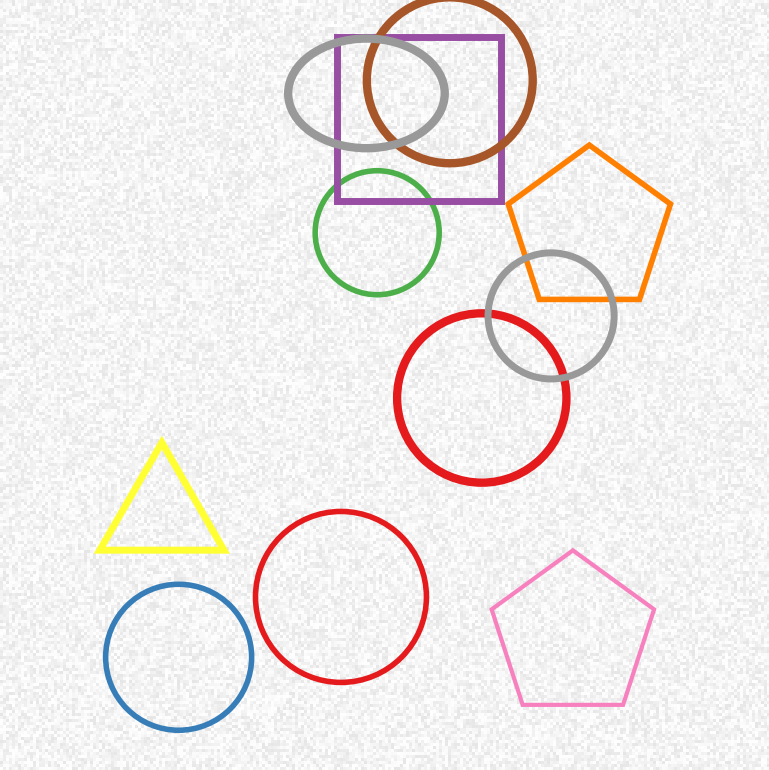[{"shape": "circle", "thickness": 3, "radius": 0.55, "center": [0.626, 0.483]}, {"shape": "circle", "thickness": 2, "radius": 0.56, "center": [0.443, 0.225]}, {"shape": "circle", "thickness": 2, "radius": 0.47, "center": [0.232, 0.146]}, {"shape": "circle", "thickness": 2, "radius": 0.4, "center": [0.49, 0.698]}, {"shape": "square", "thickness": 2.5, "radius": 0.53, "center": [0.544, 0.845]}, {"shape": "pentagon", "thickness": 2, "radius": 0.55, "center": [0.765, 0.701]}, {"shape": "triangle", "thickness": 2.5, "radius": 0.47, "center": [0.21, 0.332]}, {"shape": "circle", "thickness": 3, "radius": 0.54, "center": [0.584, 0.896]}, {"shape": "pentagon", "thickness": 1.5, "radius": 0.55, "center": [0.744, 0.174]}, {"shape": "circle", "thickness": 2.5, "radius": 0.41, "center": [0.716, 0.59]}, {"shape": "oval", "thickness": 3, "radius": 0.51, "center": [0.476, 0.879]}]